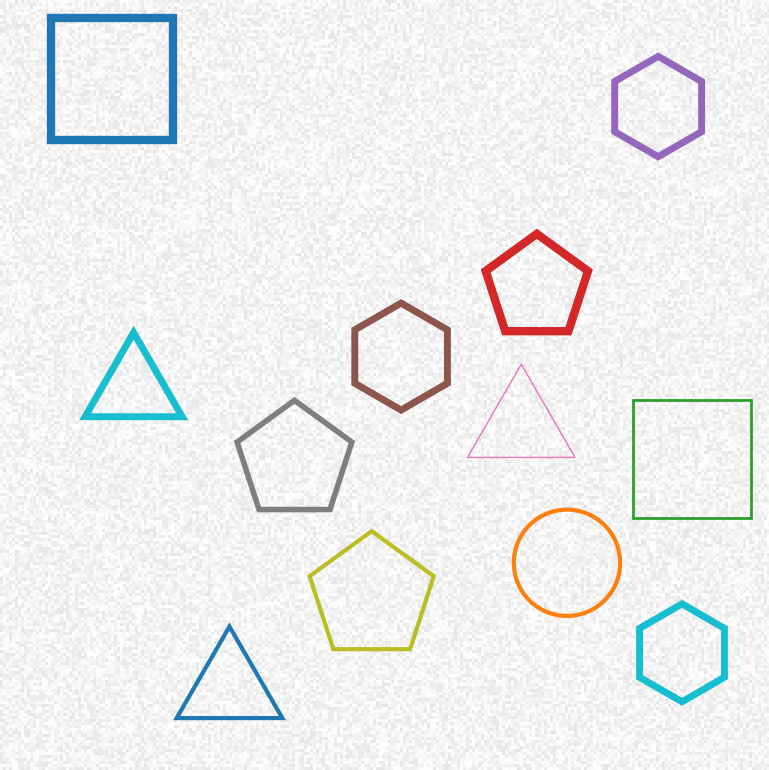[{"shape": "square", "thickness": 3, "radius": 0.4, "center": [0.145, 0.897]}, {"shape": "triangle", "thickness": 1.5, "radius": 0.4, "center": [0.298, 0.107]}, {"shape": "circle", "thickness": 1.5, "radius": 0.35, "center": [0.736, 0.269]}, {"shape": "square", "thickness": 1, "radius": 0.38, "center": [0.899, 0.404]}, {"shape": "pentagon", "thickness": 3, "radius": 0.35, "center": [0.697, 0.626]}, {"shape": "hexagon", "thickness": 2.5, "radius": 0.33, "center": [0.855, 0.862]}, {"shape": "hexagon", "thickness": 2.5, "radius": 0.35, "center": [0.521, 0.537]}, {"shape": "triangle", "thickness": 0.5, "radius": 0.4, "center": [0.677, 0.446]}, {"shape": "pentagon", "thickness": 2, "radius": 0.39, "center": [0.382, 0.402]}, {"shape": "pentagon", "thickness": 1.5, "radius": 0.42, "center": [0.483, 0.225]}, {"shape": "triangle", "thickness": 2.5, "radius": 0.36, "center": [0.174, 0.495]}, {"shape": "hexagon", "thickness": 2.5, "radius": 0.32, "center": [0.886, 0.152]}]